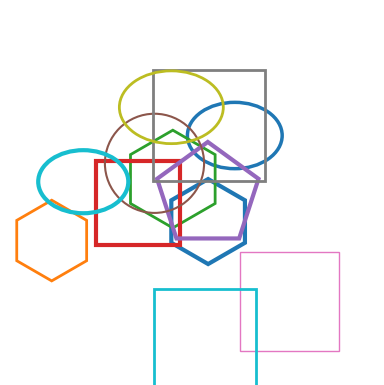[{"shape": "hexagon", "thickness": 3, "radius": 0.55, "center": [0.541, 0.425]}, {"shape": "oval", "thickness": 2.5, "radius": 0.62, "center": [0.61, 0.648]}, {"shape": "hexagon", "thickness": 2, "radius": 0.52, "center": [0.134, 0.375]}, {"shape": "hexagon", "thickness": 2, "radius": 0.63, "center": [0.449, 0.535]}, {"shape": "square", "thickness": 3, "radius": 0.55, "center": [0.359, 0.472]}, {"shape": "pentagon", "thickness": 3, "radius": 0.69, "center": [0.54, 0.493]}, {"shape": "circle", "thickness": 1.5, "radius": 0.64, "center": [0.401, 0.576]}, {"shape": "square", "thickness": 1, "radius": 0.64, "center": [0.753, 0.217]}, {"shape": "square", "thickness": 2, "radius": 0.73, "center": [0.542, 0.674]}, {"shape": "oval", "thickness": 2, "radius": 0.67, "center": [0.445, 0.721]}, {"shape": "square", "thickness": 2, "radius": 0.66, "center": [0.533, 0.117]}, {"shape": "oval", "thickness": 3, "radius": 0.58, "center": [0.216, 0.528]}]